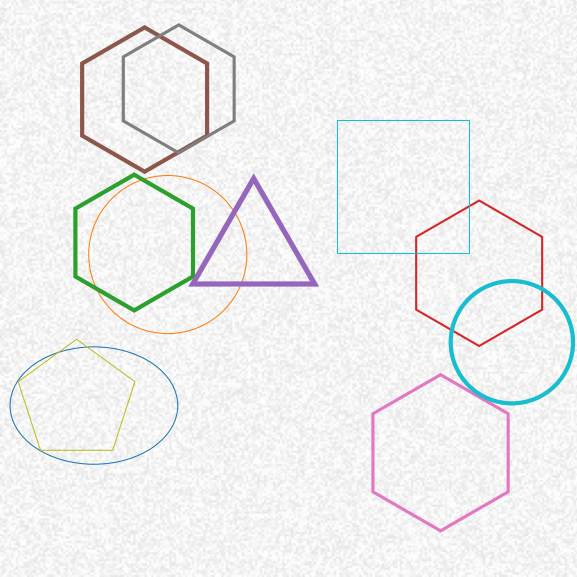[{"shape": "oval", "thickness": 0.5, "radius": 0.73, "center": [0.163, 0.297]}, {"shape": "circle", "thickness": 0.5, "radius": 0.68, "center": [0.291, 0.558]}, {"shape": "hexagon", "thickness": 2, "radius": 0.59, "center": [0.232, 0.579]}, {"shape": "hexagon", "thickness": 1, "radius": 0.63, "center": [0.83, 0.526]}, {"shape": "triangle", "thickness": 2.5, "radius": 0.61, "center": [0.439, 0.568]}, {"shape": "hexagon", "thickness": 2, "radius": 0.62, "center": [0.25, 0.827]}, {"shape": "hexagon", "thickness": 1.5, "radius": 0.68, "center": [0.763, 0.215]}, {"shape": "hexagon", "thickness": 1.5, "radius": 0.55, "center": [0.309, 0.845]}, {"shape": "pentagon", "thickness": 0.5, "radius": 0.53, "center": [0.133, 0.305]}, {"shape": "circle", "thickness": 2, "radius": 0.53, "center": [0.886, 0.407]}, {"shape": "square", "thickness": 0.5, "radius": 0.57, "center": [0.698, 0.676]}]